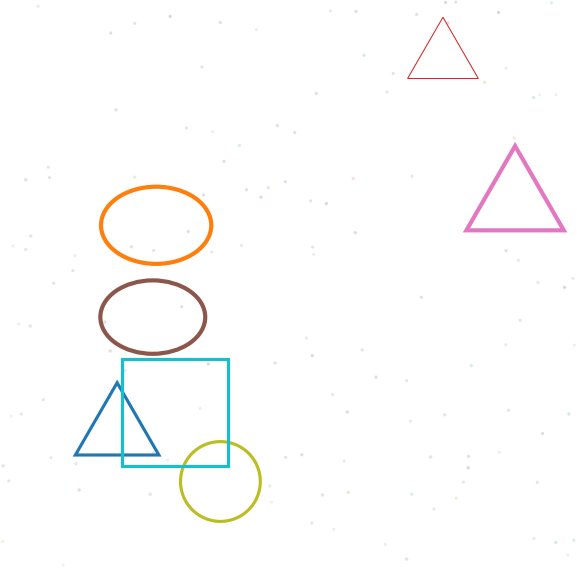[{"shape": "triangle", "thickness": 1.5, "radius": 0.42, "center": [0.203, 0.253]}, {"shape": "oval", "thickness": 2, "radius": 0.48, "center": [0.27, 0.609]}, {"shape": "triangle", "thickness": 0.5, "radius": 0.35, "center": [0.767, 0.899]}, {"shape": "oval", "thickness": 2, "radius": 0.45, "center": [0.265, 0.45]}, {"shape": "triangle", "thickness": 2, "radius": 0.49, "center": [0.892, 0.649]}, {"shape": "circle", "thickness": 1.5, "radius": 0.35, "center": [0.382, 0.165]}, {"shape": "square", "thickness": 1.5, "radius": 0.46, "center": [0.303, 0.285]}]